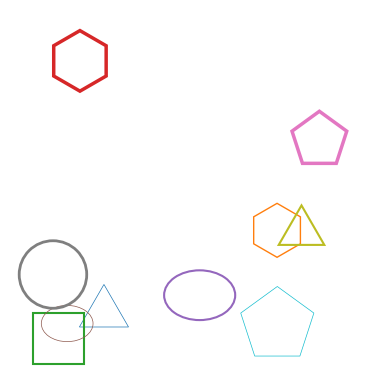[{"shape": "triangle", "thickness": 0.5, "radius": 0.37, "center": [0.27, 0.188]}, {"shape": "hexagon", "thickness": 1, "radius": 0.35, "center": [0.72, 0.402]}, {"shape": "square", "thickness": 1.5, "radius": 0.34, "center": [0.152, 0.12]}, {"shape": "hexagon", "thickness": 2.5, "radius": 0.39, "center": [0.208, 0.842]}, {"shape": "oval", "thickness": 1.5, "radius": 0.46, "center": [0.519, 0.233]}, {"shape": "oval", "thickness": 0.5, "radius": 0.34, "center": [0.174, 0.16]}, {"shape": "pentagon", "thickness": 2.5, "radius": 0.37, "center": [0.83, 0.636]}, {"shape": "circle", "thickness": 2, "radius": 0.44, "center": [0.138, 0.287]}, {"shape": "triangle", "thickness": 1.5, "radius": 0.34, "center": [0.783, 0.398]}, {"shape": "pentagon", "thickness": 0.5, "radius": 0.5, "center": [0.72, 0.156]}]